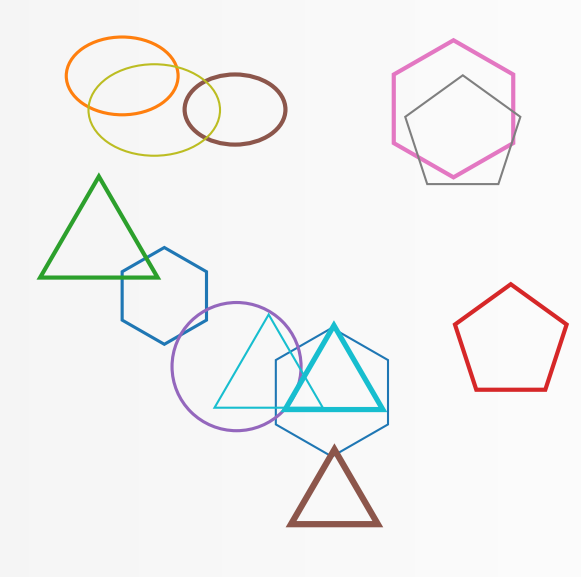[{"shape": "hexagon", "thickness": 1.5, "radius": 0.42, "center": [0.283, 0.487]}, {"shape": "hexagon", "thickness": 1, "radius": 0.56, "center": [0.571, 0.32]}, {"shape": "oval", "thickness": 1.5, "radius": 0.48, "center": [0.21, 0.868]}, {"shape": "triangle", "thickness": 2, "radius": 0.58, "center": [0.17, 0.577]}, {"shape": "pentagon", "thickness": 2, "radius": 0.5, "center": [0.879, 0.406]}, {"shape": "circle", "thickness": 1.5, "radius": 0.55, "center": [0.407, 0.364]}, {"shape": "oval", "thickness": 2, "radius": 0.43, "center": [0.404, 0.809]}, {"shape": "triangle", "thickness": 3, "radius": 0.43, "center": [0.575, 0.135]}, {"shape": "hexagon", "thickness": 2, "radius": 0.59, "center": [0.78, 0.811]}, {"shape": "pentagon", "thickness": 1, "radius": 0.52, "center": [0.796, 0.765]}, {"shape": "oval", "thickness": 1, "radius": 0.57, "center": [0.265, 0.809]}, {"shape": "triangle", "thickness": 2.5, "radius": 0.49, "center": [0.575, 0.339]}, {"shape": "triangle", "thickness": 1, "radius": 0.54, "center": [0.462, 0.347]}]